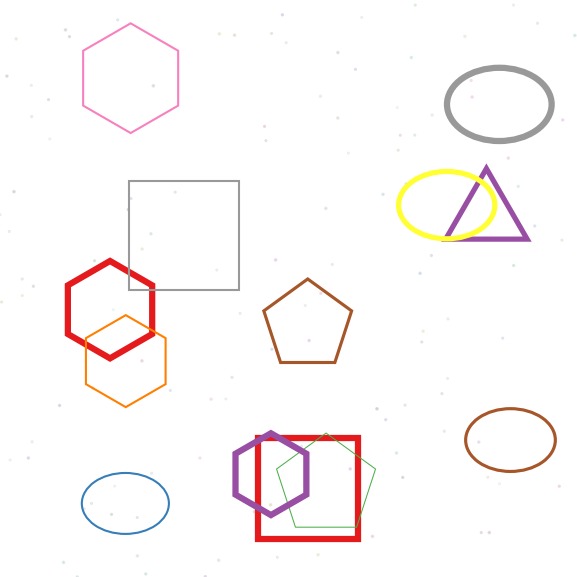[{"shape": "square", "thickness": 3, "radius": 0.43, "center": [0.534, 0.153]}, {"shape": "hexagon", "thickness": 3, "radius": 0.42, "center": [0.191, 0.463]}, {"shape": "oval", "thickness": 1, "radius": 0.38, "center": [0.217, 0.127]}, {"shape": "pentagon", "thickness": 0.5, "radius": 0.45, "center": [0.565, 0.159]}, {"shape": "hexagon", "thickness": 3, "radius": 0.35, "center": [0.469, 0.178]}, {"shape": "triangle", "thickness": 2.5, "radius": 0.41, "center": [0.842, 0.626]}, {"shape": "hexagon", "thickness": 1, "radius": 0.4, "center": [0.218, 0.374]}, {"shape": "oval", "thickness": 2.5, "radius": 0.42, "center": [0.774, 0.644]}, {"shape": "oval", "thickness": 1.5, "radius": 0.39, "center": [0.884, 0.237]}, {"shape": "pentagon", "thickness": 1.5, "radius": 0.4, "center": [0.533, 0.436]}, {"shape": "hexagon", "thickness": 1, "radius": 0.47, "center": [0.226, 0.864]}, {"shape": "square", "thickness": 1, "radius": 0.48, "center": [0.319, 0.591]}, {"shape": "oval", "thickness": 3, "radius": 0.45, "center": [0.865, 0.818]}]